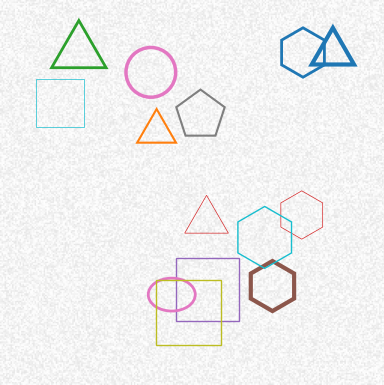[{"shape": "triangle", "thickness": 3, "radius": 0.32, "center": [0.865, 0.864]}, {"shape": "hexagon", "thickness": 2, "radius": 0.32, "center": [0.787, 0.864]}, {"shape": "triangle", "thickness": 1.5, "radius": 0.29, "center": [0.407, 0.659]}, {"shape": "triangle", "thickness": 2, "radius": 0.41, "center": [0.205, 0.865]}, {"shape": "hexagon", "thickness": 0.5, "radius": 0.31, "center": [0.784, 0.442]}, {"shape": "triangle", "thickness": 0.5, "radius": 0.33, "center": [0.536, 0.427]}, {"shape": "square", "thickness": 1, "radius": 0.41, "center": [0.538, 0.247]}, {"shape": "hexagon", "thickness": 3, "radius": 0.32, "center": [0.708, 0.257]}, {"shape": "oval", "thickness": 2, "radius": 0.31, "center": [0.446, 0.235]}, {"shape": "circle", "thickness": 2.5, "radius": 0.32, "center": [0.392, 0.812]}, {"shape": "pentagon", "thickness": 1.5, "radius": 0.33, "center": [0.521, 0.701]}, {"shape": "square", "thickness": 1, "radius": 0.42, "center": [0.49, 0.189]}, {"shape": "square", "thickness": 0.5, "radius": 0.31, "center": [0.157, 0.732]}, {"shape": "hexagon", "thickness": 1, "radius": 0.4, "center": [0.688, 0.383]}]